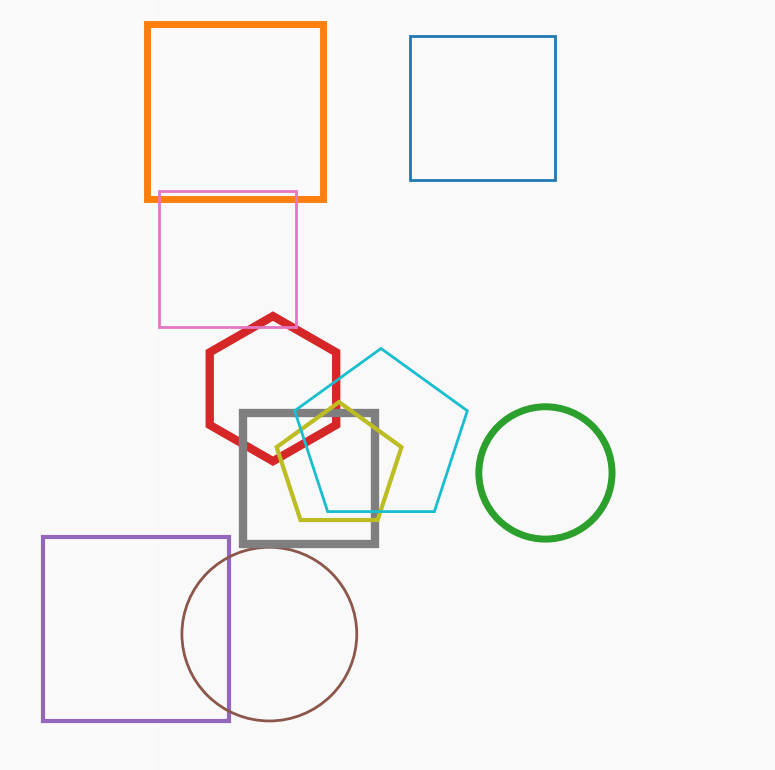[{"shape": "square", "thickness": 1, "radius": 0.47, "center": [0.622, 0.86]}, {"shape": "square", "thickness": 2.5, "radius": 0.57, "center": [0.304, 0.855]}, {"shape": "circle", "thickness": 2.5, "radius": 0.43, "center": [0.704, 0.386]}, {"shape": "hexagon", "thickness": 3, "radius": 0.47, "center": [0.352, 0.495]}, {"shape": "square", "thickness": 1.5, "radius": 0.6, "center": [0.176, 0.183]}, {"shape": "circle", "thickness": 1, "radius": 0.56, "center": [0.348, 0.176]}, {"shape": "square", "thickness": 1, "radius": 0.44, "center": [0.294, 0.664]}, {"shape": "square", "thickness": 3, "radius": 0.43, "center": [0.399, 0.378]}, {"shape": "pentagon", "thickness": 1.5, "radius": 0.42, "center": [0.438, 0.393]}, {"shape": "pentagon", "thickness": 1, "radius": 0.59, "center": [0.492, 0.43]}]